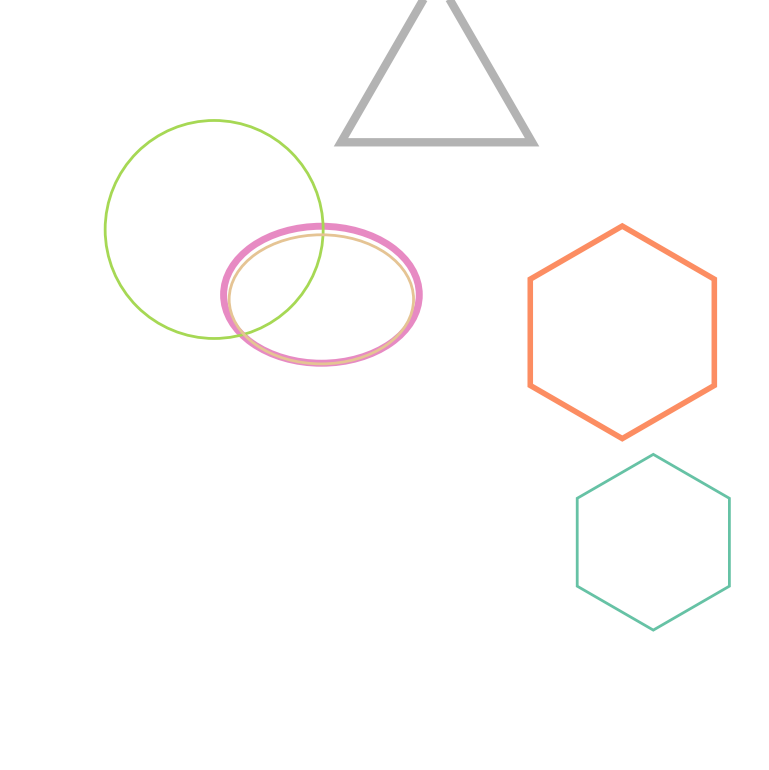[{"shape": "hexagon", "thickness": 1, "radius": 0.57, "center": [0.848, 0.296]}, {"shape": "hexagon", "thickness": 2, "radius": 0.69, "center": [0.808, 0.568]}, {"shape": "oval", "thickness": 2.5, "radius": 0.64, "center": [0.417, 0.617]}, {"shape": "circle", "thickness": 1, "radius": 0.71, "center": [0.278, 0.702]}, {"shape": "oval", "thickness": 1, "radius": 0.6, "center": [0.417, 0.611]}, {"shape": "triangle", "thickness": 3, "radius": 0.72, "center": [0.567, 0.887]}]